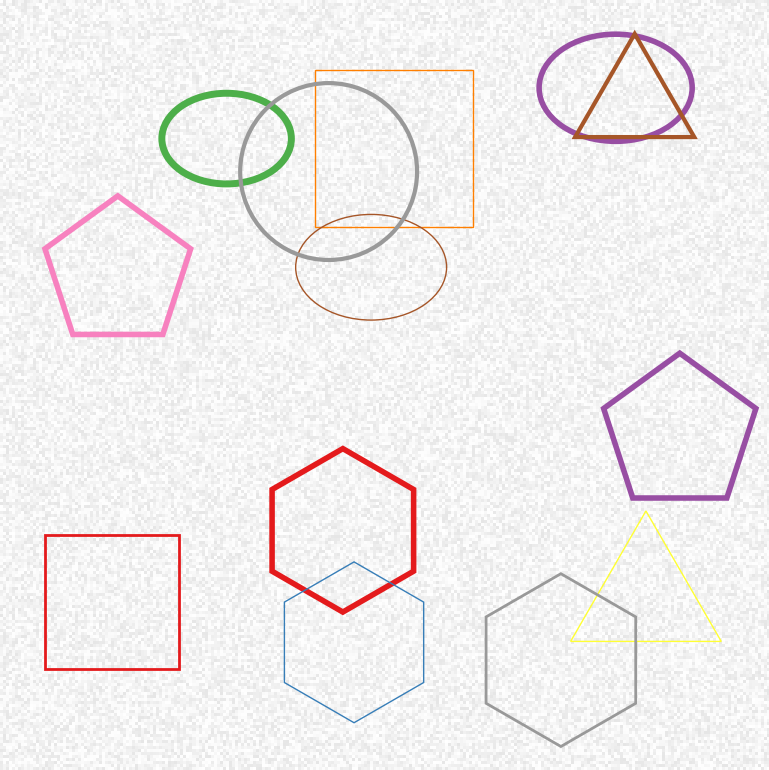[{"shape": "hexagon", "thickness": 2, "radius": 0.53, "center": [0.445, 0.311]}, {"shape": "square", "thickness": 1, "radius": 0.43, "center": [0.146, 0.218]}, {"shape": "hexagon", "thickness": 0.5, "radius": 0.52, "center": [0.46, 0.166]}, {"shape": "oval", "thickness": 2.5, "radius": 0.42, "center": [0.294, 0.82]}, {"shape": "oval", "thickness": 2, "radius": 0.5, "center": [0.8, 0.886]}, {"shape": "pentagon", "thickness": 2, "radius": 0.52, "center": [0.883, 0.437]}, {"shape": "square", "thickness": 0.5, "radius": 0.51, "center": [0.512, 0.807]}, {"shape": "triangle", "thickness": 0.5, "radius": 0.56, "center": [0.839, 0.223]}, {"shape": "triangle", "thickness": 1.5, "radius": 0.45, "center": [0.824, 0.867]}, {"shape": "oval", "thickness": 0.5, "radius": 0.49, "center": [0.482, 0.653]}, {"shape": "pentagon", "thickness": 2, "radius": 0.5, "center": [0.153, 0.646]}, {"shape": "hexagon", "thickness": 1, "radius": 0.56, "center": [0.728, 0.143]}, {"shape": "circle", "thickness": 1.5, "radius": 0.57, "center": [0.427, 0.777]}]